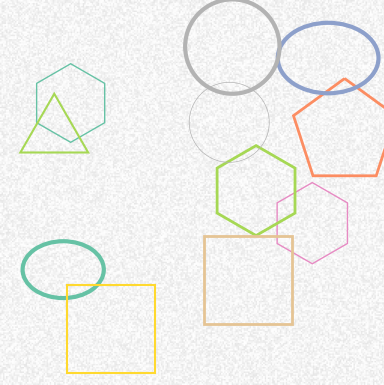[{"shape": "oval", "thickness": 3, "radius": 0.53, "center": [0.164, 0.3]}, {"shape": "hexagon", "thickness": 1, "radius": 0.51, "center": [0.184, 0.732]}, {"shape": "pentagon", "thickness": 2, "radius": 0.7, "center": [0.895, 0.656]}, {"shape": "oval", "thickness": 3, "radius": 0.65, "center": [0.852, 0.849]}, {"shape": "hexagon", "thickness": 1, "radius": 0.53, "center": [0.811, 0.42]}, {"shape": "triangle", "thickness": 1.5, "radius": 0.51, "center": [0.141, 0.655]}, {"shape": "hexagon", "thickness": 2, "radius": 0.58, "center": [0.665, 0.505]}, {"shape": "square", "thickness": 1.5, "radius": 0.57, "center": [0.288, 0.145]}, {"shape": "square", "thickness": 2, "radius": 0.57, "center": [0.644, 0.273]}, {"shape": "circle", "thickness": 3, "radius": 0.61, "center": [0.604, 0.879]}, {"shape": "circle", "thickness": 0.5, "radius": 0.52, "center": [0.595, 0.682]}]